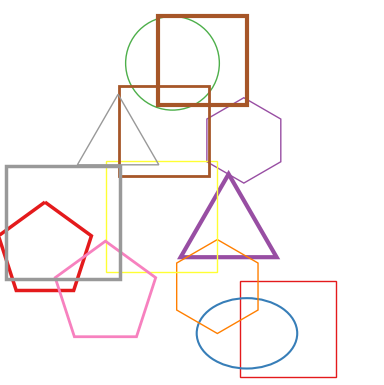[{"shape": "pentagon", "thickness": 2.5, "radius": 0.63, "center": [0.117, 0.348]}, {"shape": "square", "thickness": 1, "radius": 0.62, "center": [0.749, 0.145]}, {"shape": "oval", "thickness": 1.5, "radius": 0.65, "center": [0.641, 0.134]}, {"shape": "circle", "thickness": 1, "radius": 0.61, "center": [0.448, 0.836]}, {"shape": "hexagon", "thickness": 1, "radius": 0.55, "center": [0.633, 0.635]}, {"shape": "triangle", "thickness": 3, "radius": 0.72, "center": [0.594, 0.404]}, {"shape": "hexagon", "thickness": 1, "radius": 0.61, "center": [0.565, 0.256]}, {"shape": "square", "thickness": 1, "radius": 0.72, "center": [0.419, 0.437]}, {"shape": "square", "thickness": 3, "radius": 0.58, "center": [0.525, 0.843]}, {"shape": "square", "thickness": 2, "radius": 0.59, "center": [0.426, 0.66]}, {"shape": "pentagon", "thickness": 2, "radius": 0.69, "center": [0.274, 0.236]}, {"shape": "triangle", "thickness": 1, "radius": 0.61, "center": [0.307, 0.633]}, {"shape": "square", "thickness": 2.5, "radius": 0.74, "center": [0.164, 0.422]}]